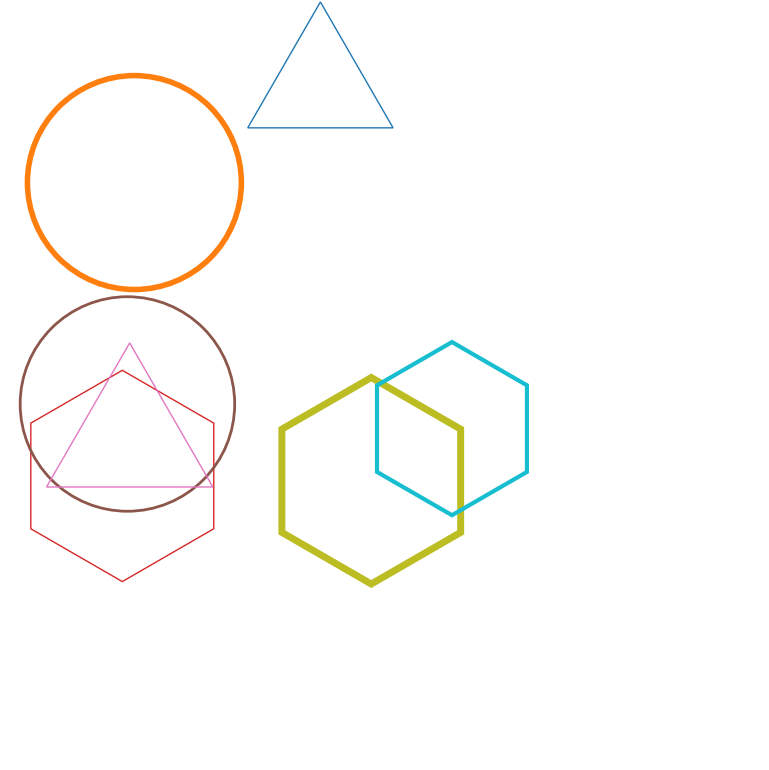[{"shape": "triangle", "thickness": 0.5, "radius": 0.54, "center": [0.416, 0.888]}, {"shape": "circle", "thickness": 2, "radius": 0.69, "center": [0.175, 0.763]}, {"shape": "hexagon", "thickness": 0.5, "radius": 0.69, "center": [0.159, 0.382]}, {"shape": "circle", "thickness": 1, "radius": 0.7, "center": [0.165, 0.475]}, {"shape": "triangle", "thickness": 0.5, "radius": 0.62, "center": [0.168, 0.43]}, {"shape": "hexagon", "thickness": 2.5, "radius": 0.67, "center": [0.482, 0.376]}, {"shape": "hexagon", "thickness": 1.5, "radius": 0.56, "center": [0.587, 0.443]}]